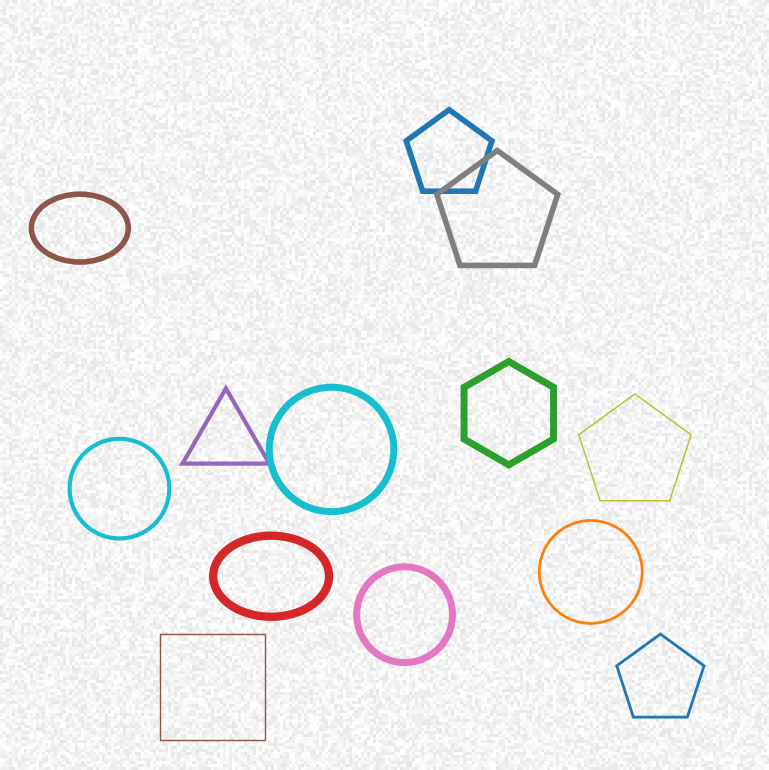[{"shape": "pentagon", "thickness": 2, "radius": 0.29, "center": [0.583, 0.799]}, {"shape": "pentagon", "thickness": 1, "radius": 0.3, "center": [0.858, 0.117]}, {"shape": "circle", "thickness": 1, "radius": 0.33, "center": [0.767, 0.257]}, {"shape": "hexagon", "thickness": 2.5, "radius": 0.34, "center": [0.661, 0.463]}, {"shape": "oval", "thickness": 3, "radius": 0.38, "center": [0.352, 0.252]}, {"shape": "triangle", "thickness": 1.5, "radius": 0.33, "center": [0.293, 0.43]}, {"shape": "square", "thickness": 0.5, "radius": 0.34, "center": [0.276, 0.108]}, {"shape": "oval", "thickness": 2, "radius": 0.31, "center": [0.104, 0.704]}, {"shape": "circle", "thickness": 2.5, "radius": 0.31, "center": [0.525, 0.202]}, {"shape": "pentagon", "thickness": 2, "radius": 0.41, "center": [0.646, 0.722]}, {"shape": "pentagon", "thickness": 0.5, "radius": 0.38, "center": [0.825, 0.412]}, {"shape": "circle", "thickness": 1.5, "radius": 0.32, "center": [0.155, 0.365]}, {"shape": "circle", "thickness": 2.5, "radius": 0.4, "center": [0.431, 0.416]}]